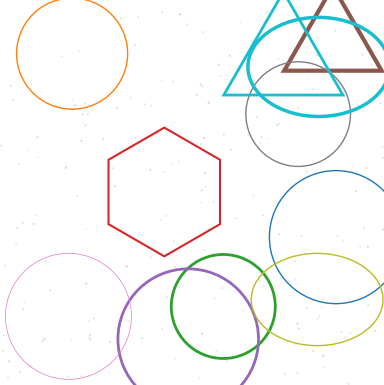[{"shape": "circle", "thickness": 1, "radius": 0.86, "center": [0.873, 0.384]}, {"shape": "circle", "thickness": 1, "radius": 0.72, "center": [0.187, 0.861]}, {"shape": "circle", "thickness": 2, "radius": 0.68, "center": [0.58, 0.204]}, {"shape": "hexagon", "thickness": 1.5, "radius": 0.84, "center": [0.427, 0.501]}, {"shape": "circle", "thickness": 2, "radius": 0.91, "center": [0.489, 0.119]}, {"shape": "triangle", "thickness": 3, "radius": 0.73, "center": [0.865, 0.889]}, {"shape": "circle", "thickness": 0.5, "radius": 0.82, "center": [0.178, 0.178]}, {"shape": "circle", "thickness": 1, "radius": 0.68, "center": [0.774, 0.704]}, {"shape": "oval", "thickness": 1, "radius": 0.86, "center": [0.824, 0.222]}, {"shape": "triangle", "thickness": 2, "radius": 0.89, "center": [0.736, 0.842]}, {"shape": "oval", "thickness": 2.5, "radius": 0.92, "center": [0.828, 0.826]}]